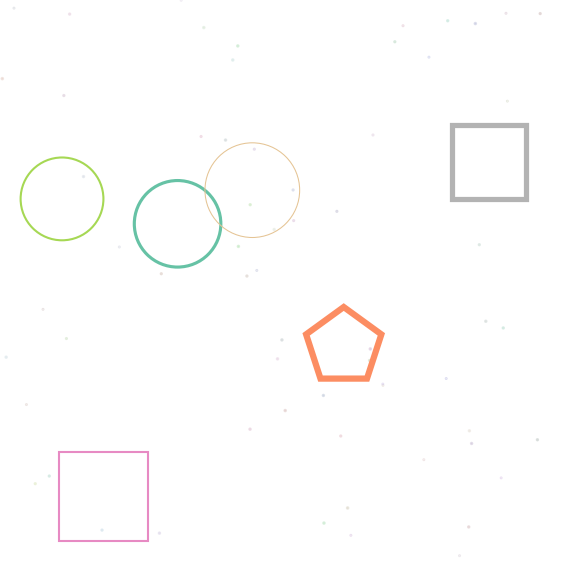[{"shape": "circle", "thickness": 1.5, "radius": 0.37, "center": [0.307, 0.612]}, {"shape": "pentagon", "thickness": 3, "radius": 0.34, "center": [0.595, 0.399]}, {"shape": "square", "thickness": 1, "radius": 0.38, "center": [0.179, 0.14]}, {"shape": "circle", "thickness": 1, "radius": 0.36, "center": [0.107, 0.655]}, {"shape": "circle", "thickness": 0.5, "radius": 0.41, "center": [0.437, 0.67]}, {"shape": "square", "thickness": 2.5, "radius": 0.32, "center": [0.847, 0.719]}]